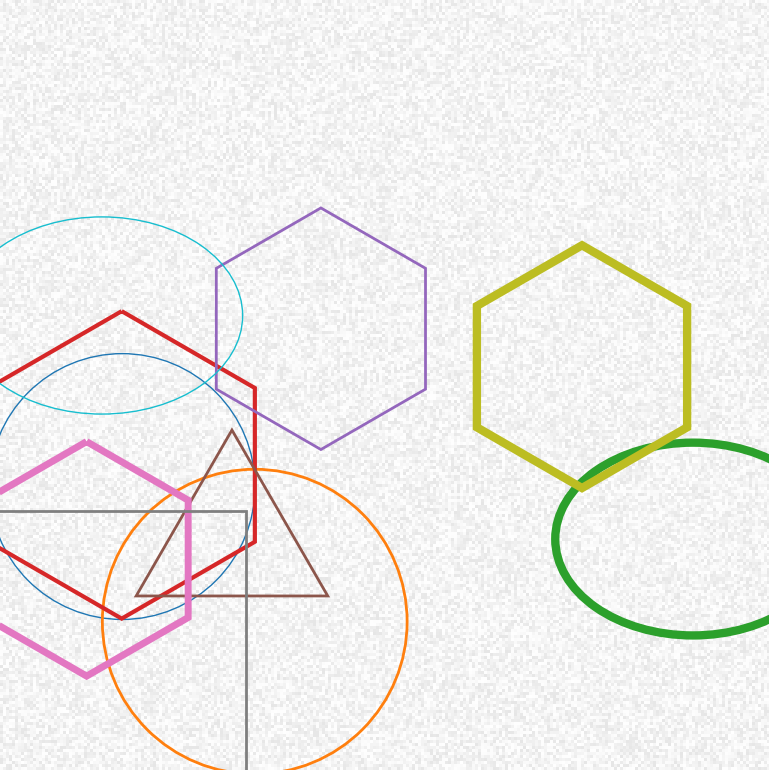[{"shape": "circle", "thickness": 0.5, "radius": 0.86, "center": [0.159, 0.368]}, {"shape": "circle", "thickness": 1, "radius": 0.99, "center": [0.331, 0.193]}, {"shape": "oval", "thickness": 3, "radius": 0.89, "center": [0.9, 0.3]}, {"shape": "hexagon", "thickness": 1.5, "radius": 1.0, "center": [0.158, 0.396]}, {"shape": "hexagon", "thickness": 1, "radius": 0.78, "center": [0.417, 0.573]}, {"shape": "triangle", "thickness": 1, "radius": 0.72, "center": [0.301, 0.298]}, {"shape": "hexagon", "thickness": 2.5, "radius": 0.76, "center": [0.112, 0.274]}, {"shape": "square", "thickness": 1, "radius": 0.89, "center": [0.142, 0.158]}, {"shape": "hexagon", "thickness": 3, "radius": 0.79, "center": [0.756, 0.524]}, {"shape": "oval", "thickness": 0.5, "radius": 0.91, "center": [0.132, 0.59]}]